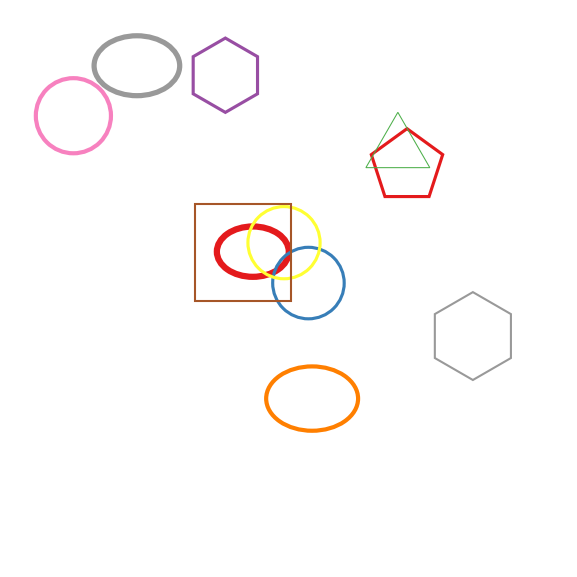[{"shape": "oval", "thickness": 3, "radius": 0.31, "center": [0.438, 0.563]}, {"shape": "pentagon", "thickness": 1.5, "radius": 0.32, "center": [0.705, 0.711]}, {"shape": "circle", "thickness": 1.5, "radius": 0.31, "center": [0.534, 0.509]}, {"shape": "triangle", "thickness": 0.5, "radius": 0.32, "center": [0.689, 0.741]}, {"shape": "hexagon", "thickness": 1.5, "radius": 0.32, "center": [0.39, 0.869]}, {"shape": "oval", "thickness": 2, "radius": 0.4, "center": [0.54, 0.309]}, {"shape": "circle", "thickness": 1.5, "radius": 0.31, "center": [0.492, 0.579]}, {"shape": "square", "thickness": 1, "radius": 0.42, "center": [0.42, 0.562]}, {"shape": "circle", "thickness": 2, "radius": 0.33, "center": [0.127, 0.799]}, {"shape": "oval", "thickness": 2.5, "radius": 0.37, "center": [0.237, 0.885]}, {"shape": "hexagon", "thickness": 1, "radius": 0.38, "center": [0.819, 0.417]}]